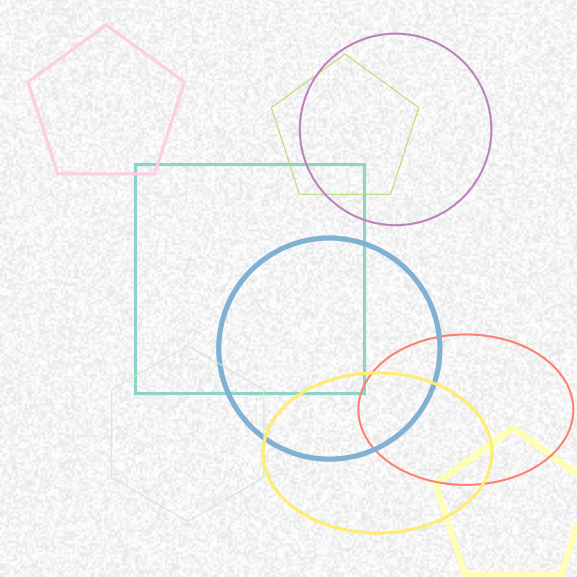[{"shape": "square", "thickness": 1.5, "radius": 0.99, "center": [0.432, 0.517]}, {"shape": "pentagon", "thickness": 3, "radius": 0.71, "center": [0.889, 0.117]}, {"shape": "oval", "thickness": 1, "radius": 0.93, "center": [0.807, 0.29]}, {"shape": "circle", "thickness": 2.5, "radius": 0.96, "center": [0.57, 0.396]}, {"shape": "pentagon", "thickness": 0.5, "radius": 0.67, "center": [0.598, 0.771]}, {"shape": "pentagon", "thickness": 1.5, "radius": 0.71, "center": [0.184, 0.813]}, {"shape": "circle", "thickness": 1, "radius": 0.83, "center": [0.685, 0.775]}, {"shape": "hexagon", "thickness": 0.5, "radius": 0.76, "center": [0.325, 0.248]}, {"shape": "oval", "thickness": 1.5, "radius": 0.99, "center": [0.654, 0.215]}]